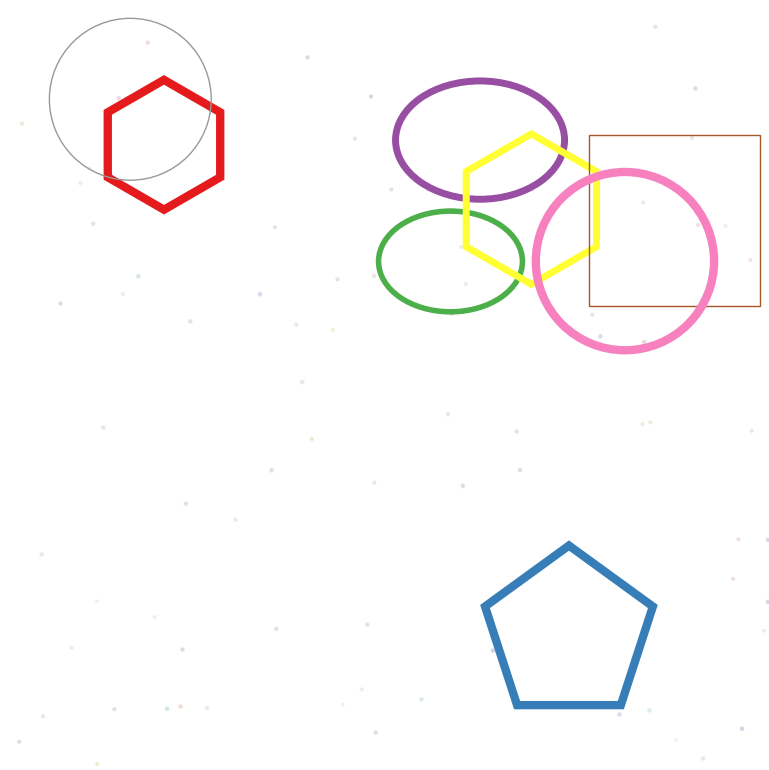[{"shape": "hexagon", "thickness": 3, "radius": 0.42, "center": [0.213, 0.812]}, {"shape": "pentagon", "thickness": 3, "radius": 0.57, "center": [0.739, 0.177]}, {"shape": "oval", "thickness": 2, "radius": 0.47, "center": [0.585, 0.66]}, {"shape": "oval", "thickness": 2.5, "radius": 0.55, "center": [0.623, 0.818]}, {"shape": "hexagon", "thickness": 2.5, "radius": 0.49, "center": [0.69, 0.728]}, {"shape": "square", "thickness": 0.5, "radius": 0.56, "center": [0.876, 0.714]}, {"shape": "circle", "thickness": 3, "radius": 0.58, "center": [0.812, 0.661]}, {"shape": "circle", "thickness": 0.5, "radius": 0.53, "center": [0.169, 0.871]}]